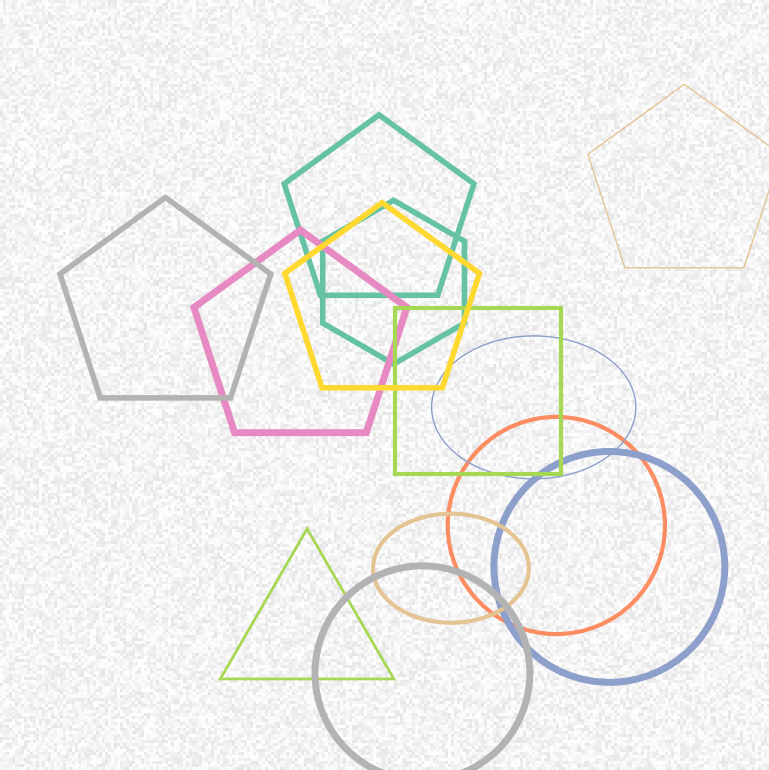[{"shape": "hexagon", "thickness": 2, "radius": 0.53, "center": [0.511, 0.634]}, {"shape": "pentagon", "thickness": 2, "radius": 0.65, "center": [0.492, 0.721]}, {"shape": "circle", "thickness": 1.5, "radius": 0.71, "center": [0.723, 0.318]}, {"shape": "oval", "thickness": 0.5, "radius": 0.66, "center": [0.693, 0.471]}, {"shape": "circle", "thickness": 2.5, "radius": 0.75, "center": [0.791, 0.264]}, {"shape": "pentagon", "thickness": 2.5, "radius": 0.73, "center": [0.39, 0.556]}, {"shape": "square", "thickness": 1.5, "radius": 0.54, "center": [0.621, 0.492]}, {"shape": "triangle", "thickness": 1, "radius": 0.65, "center": [0.399, 0.183]}, {"shape": "pentagon", "thickness": 2, "radius": 0.66, "center": [0.496, 0.604]}, {"shape": "oval", "thickness": 1.5, "radius": 0.51, "center": [0.586, 0.262]}, {"shape": "pentagon", "thickness": 0.5, "radius": 0.66, "center": [0.889, 0.759]}, {"shape": "circle", "thickness": 2.5, "radius": 0.7, "center": [0.549, 0.126]}, {"shape": "pentagon", "thickness": 2, "radius": 0.72, "center": [0.215, 0.6]}]